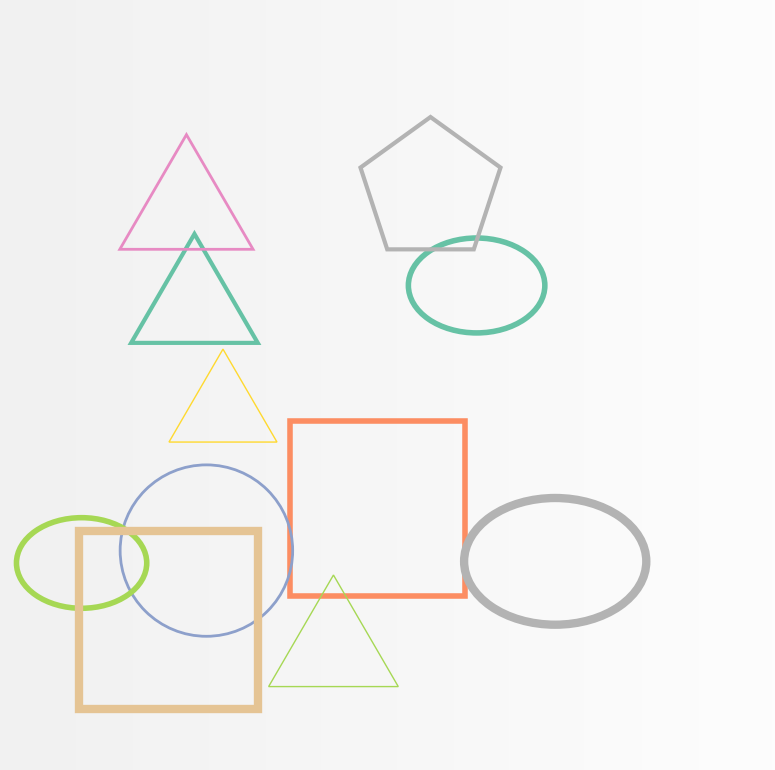[{"shape": "triangle", "thickness": 1.5, "radius": 0.47, "center": [0.251, 0.602]}, {"shape": "oval", "thickness": 2, "radius": 0.44, "center": [0.615, 0.629]}, {"shape": "square", "thickness": 2, "radius": 0.57, "center": [0.487, 0.34]}, {"shape": "circle", "thickness": 1, "radius": 0.56, "center": [0.266, 0.285]}, {"shape": "triangle", "thickness": 1, "radius": 0.5, "center": [0.241, 0.726]}, {"shape": "triangle", "thickness": 0.5, "radius": 0.48, "center": [0.43, 0.157]}, {"shape": "oval", "thickness": 2, "radius": 0.42, "center": [0.105, 0.269]}, {"shape": "triangle", "thickness": 0.5, "radius": 0.4, "center": [0.288, 0.466]}, {"shape": "square", "thickness": 3, "radius": 0.58, "center": [0.218, 0.195]}, {"shape": "pentagon", "thickness": 1.5, "radius": 0.47, "center": [0.555, 0.753]}, {"shape": "oval", "thickness": 3, "radius": 0.59, "center": [0.716, 0.271]}]